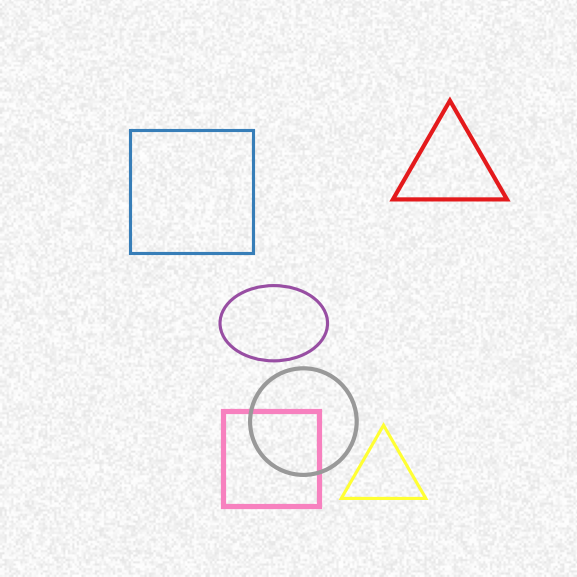[{"shape": "triangle", "thickness": 2, "radius": 0.57, "center": [0.779, 0.711]}, {"shape": "square", "thickness": 1.5, "radius": 0.53, "center": [0.331, 0.667]}, {"shape": "oval", "thickness": 1.5, "radius": 0.47, "center": [0.474, 0.439]}, {"shape": "triangle", "thickness": 1.5, "radius": 0.42, "center": [0.664, 0.178]}, {"shape": "square", "thickness": 2.5, "radius": 0.42, "center": [0.469, 0.205]}, {"shape": "circle", "thickness": 2, "radius": 0.46, "center": [0.525, 0.269]}]